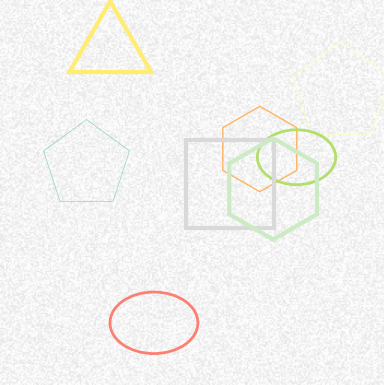[{"shape": "pentagon", "thickness": 0.5, "radius": 0.59, "center": [0.225, 0.572]}, {"shape": "pentagon", "thickness": 0.5, "radius": 0.67, "center": [0.887, 0.759]}, {"shape": "oval", "thickness": 2, "radius": 0.57, "center": [0.4, 0.162]}, {"shape": "hexagon", "thickness": 1, "radius": 0.55, "center": [0.675, 0.613]}, {"shape": "oval", "thickness": 2, "radius": 0.51, "center": [0.77, 0.592]}, {"shape": "square", "thickness": 3, "radius": 0.57, "center": [0.598, 0.521]}, {"shape": "hexagon", "thickness": 3, "radius": 0.66, "center": [0.71, 0.51]}, {"shape": "triangle", "thickness": 3, "radius": 0.61, "center": [0.286, 0.874]}]